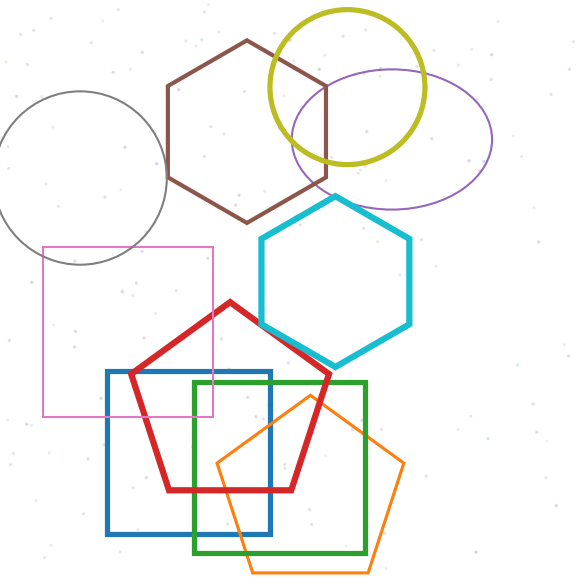[{"shape": "square", "thickness": 2.5, "radius": 0.71, "center": [0.327, 0.215]}, {"shape": "pentagon", "thickness": 1.5, "radius": 0.85, "center": [0.538, 0.145]}, {"shape": "square", "thickness": 2.5, "radius": 0.74, "center": [0.483, 0.189]}, {"shape": "pentagon", "thickness": 3, "radius": 0.9, "center": [0.398, 0.296]}, {"shape": "oval", "thickness": 1, "radius": 0.87, "center": [0.679, 0.758]}, {"shape": "hexagon", "thickness": 2, "radius": 0.79, "center": [0.428, 0.771]}, {"shape": "square", "thickness": 1, "radius": 0.74, "center": [0.222, 0.424]}, {"shape": "circle", "thickness": 1, "radius": 0.75, "center": [0.139, 0.691]}, {"shape": "circle", "thickness": 2.5, "radius": 0.67, "center": [0.602, 0.848]}, {"shape": "hexagon", "thickness": 3, "radius": 0.74, "center": [0.581, 0.512]}]